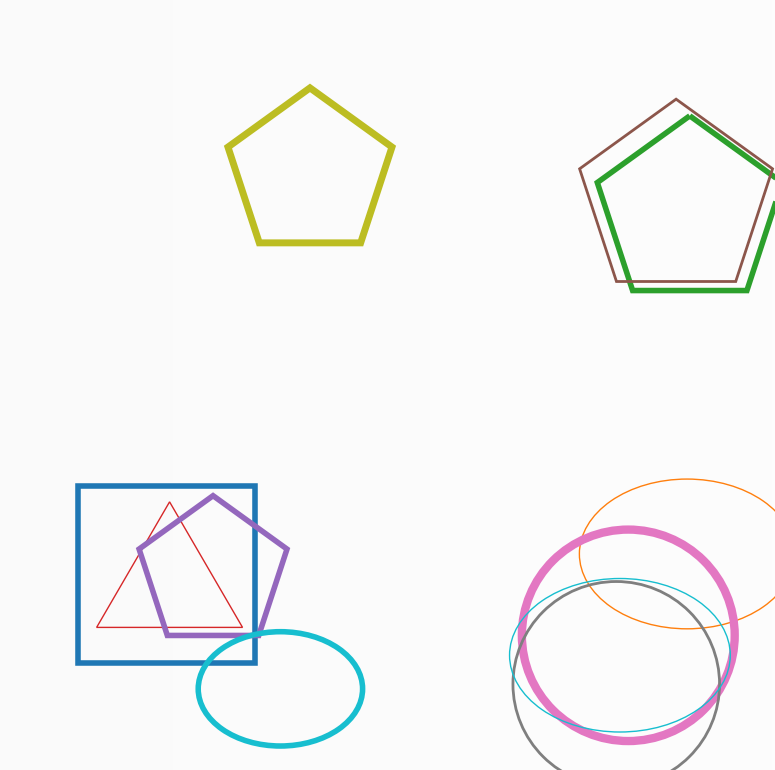[{"shape": "square", "thickness": 2, "radius": 0.57, "center": [0.215, 0.254]}, {"shape": "oval", "thickness": 0.5, "radius": 0.69, "center": [0.887, 0.281]}, {"shape": "pentagon", "thickness": 2, "radius": 0.63, "center": [0.89, 0.724]}, {"shape": "triangle", "thickness": 0.5, "radius": 0.54, "center": [0.219, 0.24]}, {"shape": "pentagon", "thickness": 2, "radius": 0.5, "center": [0.275, 0.256]}, {"shape": "pentagon", "thickness": 1, "radius": 0.65, "center": [0.872, 0.74]}, {"shape": "circle", "thickness": 3, "radius": 0.69, "center": [0.811, 0.175]}, {"shape": "circle", "thickness": 1, "radius": 0.67, "center": [0.795, 0.111]}, {"shape": "pentagon", "thickness": 2.5, "radius": 0.56, "center": [0.4, 0.775]}, {"shape": "oval", "thickness": 2, "radius": 0.53, "center": [0.362, 0.105]}, {"shape": "oval", "thickness": 0.5, "radius": 0.71, "center": [0.8, 0.149]}]